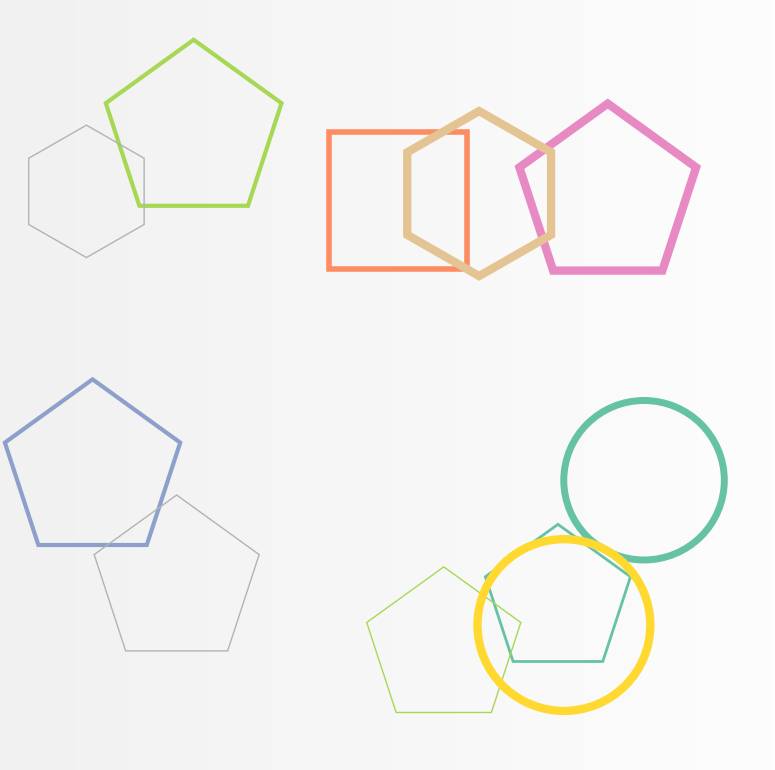[{"shape": "circle", "thickness": 2.5, "radius": 0.52, "center": [0.831, 0.376]}, {"shape": "pentagon", "thickness": 1, "radius": 0.49, "center": [0.72, 0.221]}, {"shape": "square", "thickness": 2, "radius": 0.45, "center": [0.514, 0.739]}, {"shape": "pentagon", "thickness": 1.5, "radius": 0.59, "center": [0.119, 0.388]}, {"shape": "pentagon", "thickness": 3, "radius": 0.6, "center": [0.784, 0.746]}, {"shape": "pentagon", "thickness": 0.5, "radius": 0.52, "center": [0.573, 0.159]}, {"shape": "pentagon", "thickness": 1.5, "radius": 0.6, "center": [0.25, 0.829]}, {"shape": "circle", "thickness": 3, "radius": 0.56, "center": [0.728, 0.188]}, {"shape": "hexagon", "thickness": 3, "radius": 0.54, "center": [0.618, 0.749]}, {"shape": "hexagon", "thickness": 0.5, "radius": 0.43, "center": [0.112, 0.751]}, {"shape": "pentagon", "thickness": 0.5, "radius": 0.56, "center": [0.228, 0.245]}]